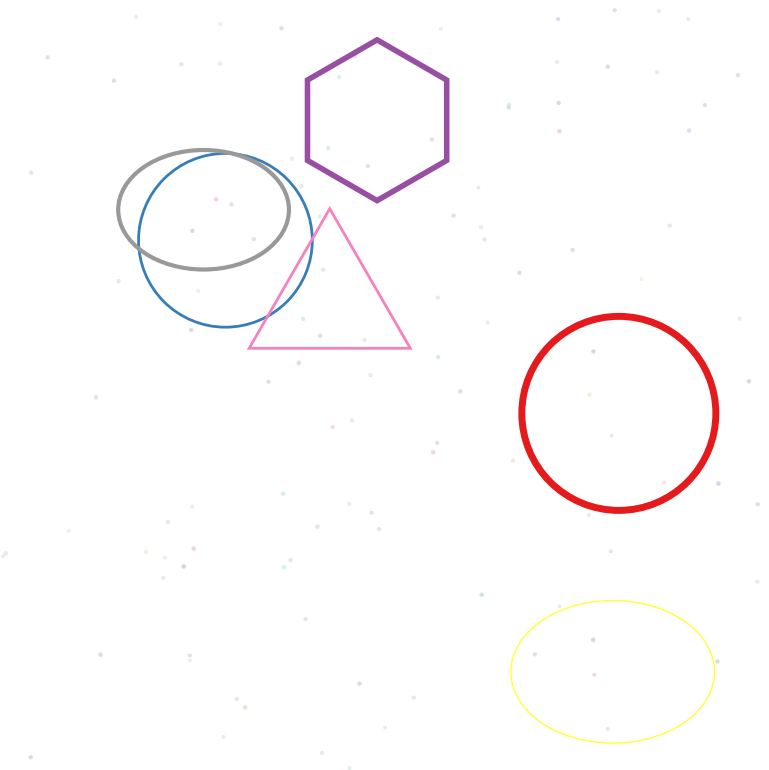[{"shape": "circle", "thickness": 2.5, "radius": 0.63, "center": [0.804, 0.463]}, {"shape": "circle", "thickness": 1, "radius": 0.56, "center": [0.293, 0.688]}, {"shape": "hexagon", "thickness": 2, "radius": 0.52, "center": [0.49, 0.844]}, {"shape": "oval", "thickness": 0.5, "radius": 0.66, "center": [0.796, 0.128]}, {"shape": "triangle", "thickness": 1, "radius": 0.6, "center": [0.428, 0.608]}, {"shape": "oval", "thickness": 1.5, "radius": 0.55, "center": [0.264, 0.728]}]